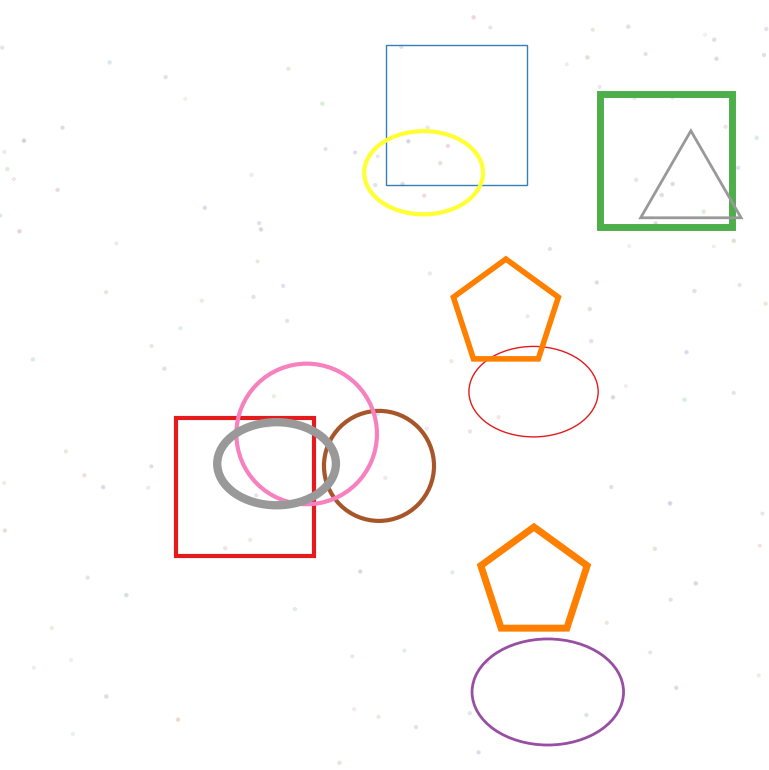[{"shape": "square", "thickness": 1.5, "radius": 0.45, "center": [0.318, 0.368]}, {"shape": "oval", "thickness": 0.5, "radius": 0.42, "center": [0.693, 0.491]}, {"shape": "square", "thickness": 0.5, "radius": 0.46, "center": [0.593, 0.85]}, {"shape": "square", "thickness": 2.5, "radius": 0.43, "center": [0.865, 0.792]}, {"shape": "oval", "thickness": 1, "radius": 0.49, "center": [0.711, 0.101]}, {"shape": "pentagon", "thickness": 2, "radius": 0.36, "center": [0.657, 0.592]}, {"shape": "pentagon", "thickness": 2.5, "radius": 0.36, "center": [0.693, 0.243]}, {"shape": "oval", "thickness": 1.5, "radius": 0.39, "center": [0.55, 0.776]}, {"shape": "circle", "thickness": 1.5, "radius": 0.36, "center": [0.492, 0.395]}, {"shape": "circle", "thickness": 1.5, "radius": 0.46, "center": [0.398, 0.436]}, {"shape": "triangle", "thickness": 1, "radius": 0.38, "center": [0.897, 0.755]}, {"shape": "oval", "thickness": 3, "radius": 0.39, "center": [0.359, 0.398]}]